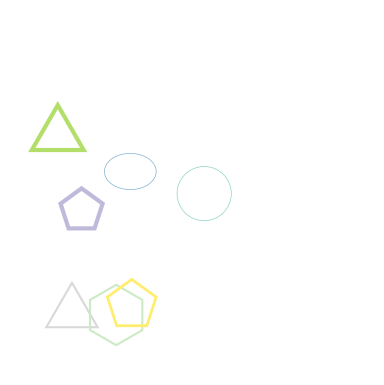[{"shape": "circle", "thickness": 0.5, "radius": 0.35, "center": [0.53, 0.497]}, {"shape": "pentagon", "thickness": 3, "radius": 0.29, "center": [0.212, 0.453]}, {"shape": "oval", "thickness": 0.5, "radius": 0.34, "center": [0.338, 0.555]}, {"shape": "triangle", "thickness": 3, "radius": 0.39, "center": [0.15, 0.649]}, {"shape": "triangle", "thickness": 1.5, "radius": 0.38, "center": [0.187, 0.189]}, {"shape": "hexagon", "thickness": 1.5, "radius": 0.39, "center": [0.302, 0.182]}, {"shape": "pentagon", "thickness": 2, "radius": 0.33, "center": [0.342, 0.208]}]